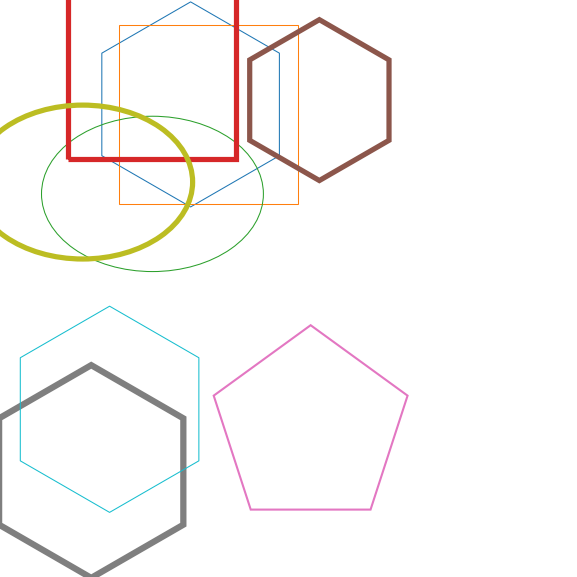[{"shape": "hexagon", "thickness": 0.5, "radius": 0.89, "center": [0.33, 0.818]}, {"shape": "square", "thickness": 0.5, "radius": 0.78, "center": [0.361, 0.801]}, {"shape": "oval", "thickness": 0.5, "radius": 0.96, "center": [0.264, 0.663]}, {"shape": "square", "thickness": 2.5, "radius": 0.73, "center": [0.263, 0.87]}, {"shape": "hexagon", "thickness": 2.5, "radius": 0.7, "center": [0.553, 0.826]}, {"shape": "pentagon", "thickness": 1, "radius": 0.88, "center": [0.538, 0.26]}, {"shape": "hexagon", "thickness": 3, "radius": 0.92, "center": [0.158, 0.183]}, {"shape": "oval", "thickness": 2.5, "radius": 0.95, "center": [0.143, 0.684]}, {"shape": "hexagon", "thickness": 0.5, "radius": 0.89, "center": [0.19, 0.29]}]